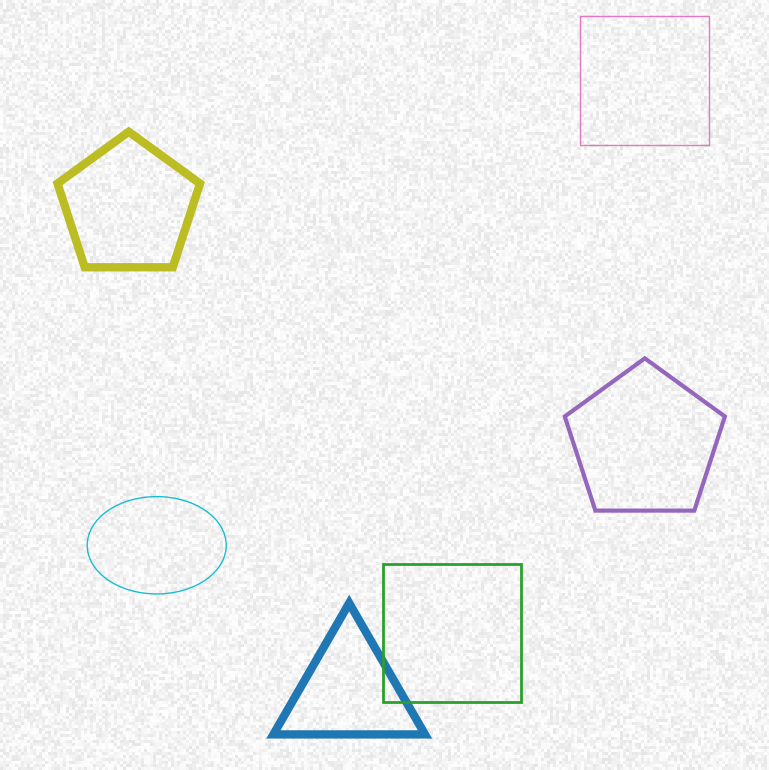[{"shape": "triangle", "thickness": 3, "radius": 0.57, "center": [0.454, 0.103]}, {"shape": "square", "thickness": 1, "radius": 0.45, "center": [0.587, 0.178]}, {"shape": "pentagon", "thickness": 1.5, "radius": 0.55, "center": [0.837, 0.425]}, {"shape": "square", "thickness": 0.5, "radius": 0.42, "center": [0.837, 0.896]}, {"shape": "pentagon", "thickness": 3, "radius": 0.49, "center": [0.167, 0.732]}, {"shape": "oval", "thickness": 0.5, "radius": 0.45, "center": [0.204, 0.292]}]